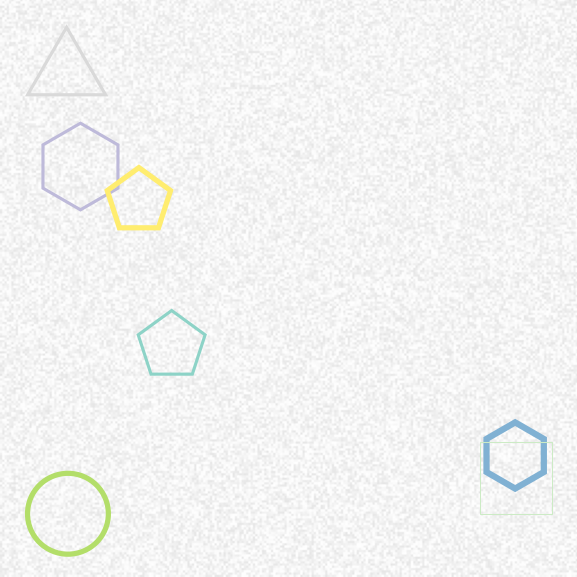[{"shape": "pentagon", "thickness": 1.5, "radius": 0.3, "center": [0.297, 0.401]}, {"shape": "hexagon", "thickness": 1.5, "radius": 0.37, "center": [0.139, 0.711]}, {"shape": "hexagon", "thickness": 3, "radius": 0.29, "center": [0.892, 0.21]}, {"shape": "circle", "thickness": 2.5, "radius": 0.35, "center": [0.118, 0.11]}, {"shape": "triangle", "thickness": 1.5, "radius": 0.39, "center": [0.115, 0.874]}, {"shape": "square", "thickness": 0.5, "radius": 0.31, "center": [0.894, 0.171]}, {"shape": "pentagon", "thickness": 2.5, "radius": 0.29, "center": [0.241, 0.651]}]